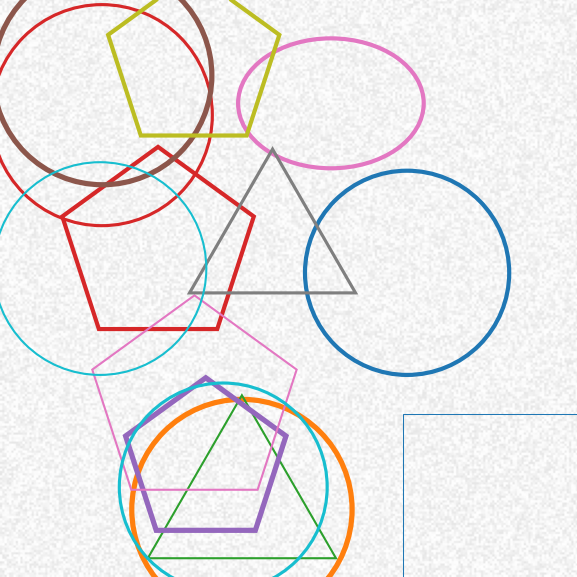[{"shape": "circle", "thickness": 2, "radius": 0.88, "center": [0.705, 0.527]}, {"shape": "square", "thickness": 0.5, "radius": 0.76, "center": [0.851, 0.13]}, {"shape": "circle", "thickness": 2.5, "radius": 0.95, "center": [0.419, 0.117]}, {"shape": "triangle", "thickness": 1, "radius": 0.94, "center": [0.419, 0.127]}, {"shape": "pentagon", "thickness": 2, "radius": 0.87, "center": [0.274, 0.57]}, {"shape": "circle", "thickness": 1.5, "radius": 0.96, "center": [0.176, 0.8]}, {"shape": "pentagon", "thickness": 2.5, "radius": 0.73, "center": [0.356, 0.199]}, {"shape": "circle", "thickness": 2.5, "radius": 0.95, "center": [0.178, 0.868]}, {"shape": "oval", "thickness": 2, "radius": 0.8, "center": [0.573, 0.82]}, {"shape": "pentagon", "thickness": 1, "radius": 0.93, "center": [0.337, 0.302]}, {"shape": "triangle", "thickness": 1.5, "radius": 0.83, "center": [0.472, 0.575]}, {"shape": "pentagon", "thickness": 2, "radius": 0.78, "center": [0.335, 0.891]}, {"shape": "circle", "thickness": 1.5, "radius": 0.9, "center": [0.387, 0.156]}, {"shape": "circle", "thickness": 1, "radius": 0.92, "center": [0.173, 0.534]}]